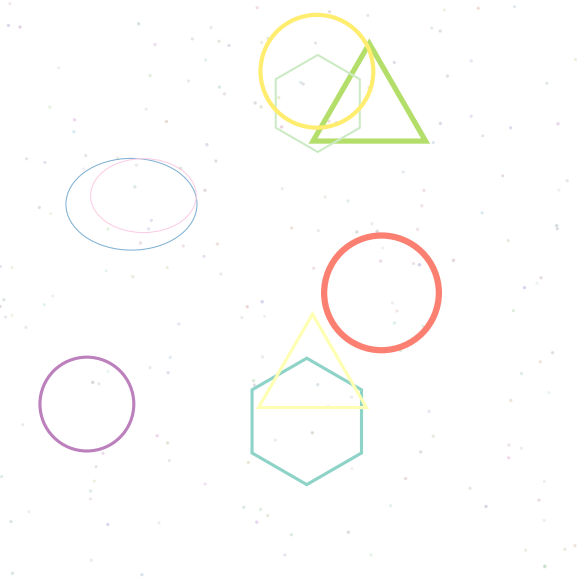[{"shape": "hexagon", "thickness": 1.5, "radius": 0.55, "center": [0.531, 0.269]}, {"shape": "triangle", "thickness": 1.5, "radius": 0.54, "center": [0.541, 0.347]}, {"shape": "circle", "thickness": 3, "radius": 0.5, "center": [0.661, 0.492]}, {"shape": "oval", "thickness": 0.5, "radius": 0.57, "center": [0.228, 0.645]}, {"shape": "triangle", "thickness": 2.5, "radius": 0.56, "center": [0.639, 0.811]}, {"shape": "oval", "thickness": 0.5, "radius": 0.46, "center": [0.248, 0.66]}, {"shape": "circle", "thickness": 1.5, "radius": 0.41, "center": [0.15, 0.299]}, {"shape": "hexagon", "thickness": 1, "radius": 0.42, "center": [0.55, 0.82]}, {"shape": "circle", "thickness": 2, "radius": 0.49, "center": [0.549, 0.876]}]